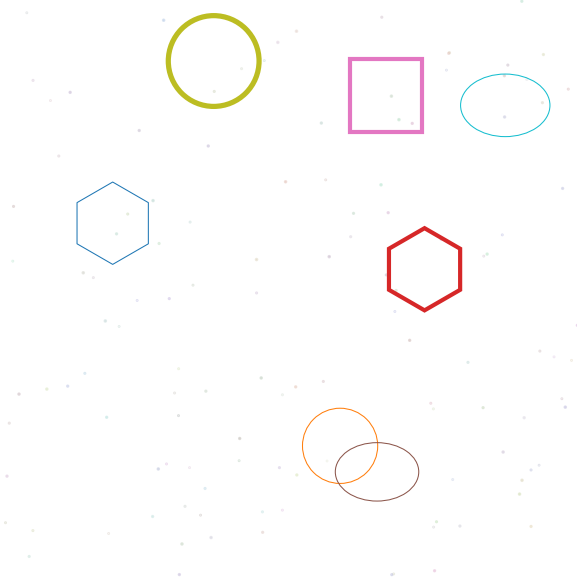[{"shape": "hexagon", "thickness": 0.5, "radius": 0.36, "center": [0.195, 0.613]}, {"shape": "circle", "thickness": 0.5, "radius": 0.33, "center": [0.589, 0.227]}, {"shape": "hexagon", "thickness": 2, "radius": 0.36, "center": [0.735, 0.533]}, {"shape": "oval", "thickness": 0.5, "radius": 0.36, "center": [0.653, 0.182]}, {"shape": "square", "thickness": 2, "radius": 0.31, "center": [0.669, 0.834]}, {"shape": "circle", "thickness": 2.5, "radius": 0.39, "center": [0.37, 0.893]}, {"shape": "oval", "thickness": 0.5, "radius": 0.39, "center": [0.875, 0.817]}]